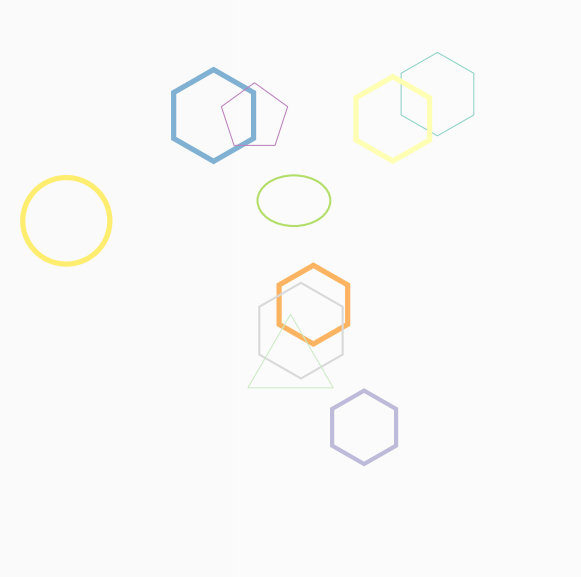[{"shape": "hexagon", "thickness": 0.5, "radius": 0.36, "center": [0.753, 0.836]}, {"shape": "hexagon", "thickness": 2.5, "radius": 0.37, "center": [0.676, 0.793]}, {"shape": "hexagon", "thickness": 2, "radius": 0.32, "center": [0.626, 0.259]}, {"shape": "hexagon", "thickness": 2.5, "radius": 0.4, "center": [0.368, 0.799]}, {"shape": "hexagon", "thickness": 2.5, "radius": 0.34, "center": [0.539, 0.472]}, {"shape": "oval", "thickness": 1, "radius": 0.31, "center": [0.506, 0.652]}, {"shape": "hexagon", "thickness": 1, "radius": 0.41, "center": [0.518, 0.427]}, {"shape": "pentagon", "thickness": 0.5, "radius": 0.3, "center": [0.438, 0.796]}, {"shape": "triangle", "thickness": 0.5, "radius": 0.42, "center": [0.5, 0.37]}, {"shape": "circle", "thickness": 2.5, "radius": 0.37, "center": [0.114, 0.617]}]